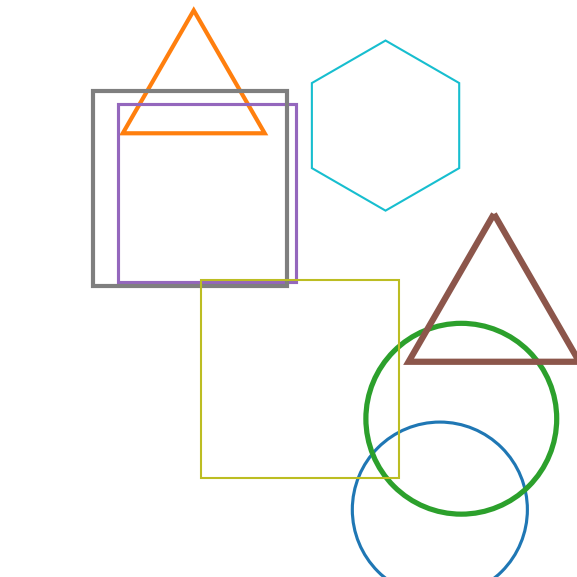[{"shape": "circle", "thickness": 1.5, "radius": 0.76, "center": [0.762, 0.117]}, {"shape": "triangle", "thickness": 2, "radius": 0.71, "center": [0.335, 0.839]}, {"shape": "circle", "thickness": 2.5, "radius": 0.83, "center": [0.799, 0.274]}, {"shape": "square", "thickness": 1.5, "radius": 0.77, "center": [0.358, 0.665]}, {"shape": "triangle", "thickness": 3, "radius": 0.85, "center": [0.855, 0.458]}, {"shape": "square", "thickness": 2, "radius": 0.84, "center": [0.329, 0.673]}, {"shape": "square", "thickness": 1, "radius": 0.86, "center": [0.52, 0.342]}, {"shape": "hexagon", "thickness": 1, "radius": 0.74, "center": [0.668, 0.782]}]